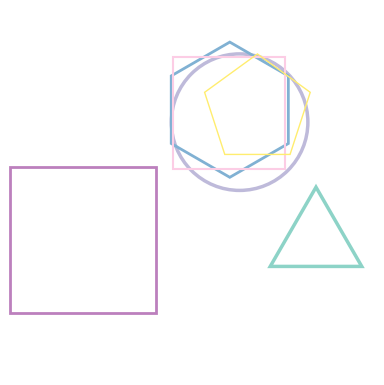[{"shape": "triangle", "thickness": 2.5, "radius": 0.69, "center": [0.821, 0.377]}, {"shape": "circle", "thickness": 2.5, "radius": 0.89, "center": [0.622, 0.683]}, {"shape": "hexagon", "thickness": 2, "radius": 0.88, "center": [0.597, 0.715]}, {"shape": "square", "thickness": 1.5, "radius": 0.73, "center": [0.596, 0.707]}, {"shape": "square", "thickness": 2, "radius": 0.95, "center": [0.217, 0.376]}, {"shape": "pentagon", "thickness": 1, "radius": 0.72, "center": [0.669, 0.716]}]